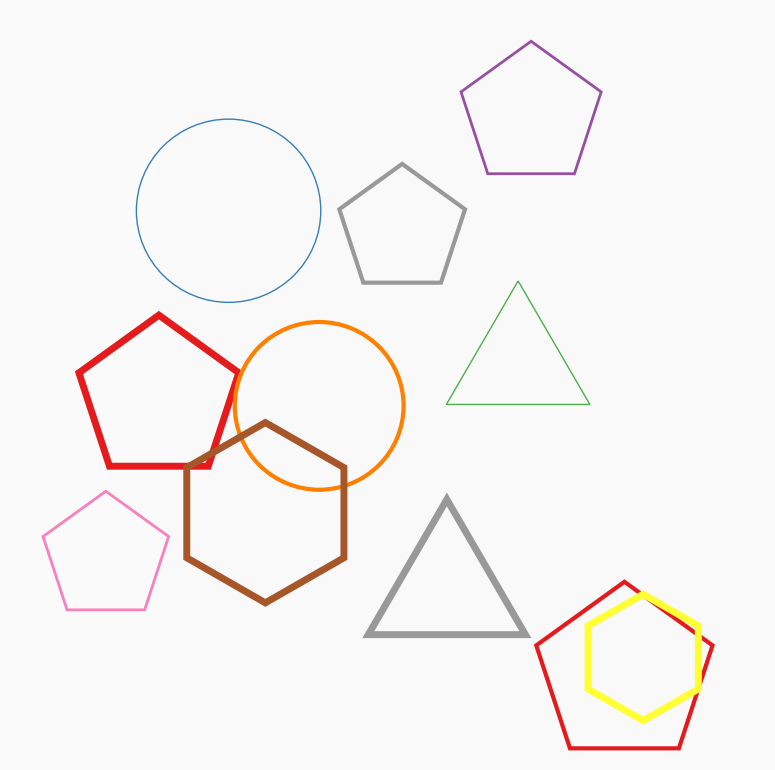[{"shape": "pentagon", "thickness": 2.5, "radius": 0.54, "center": [0.205, 0.482]}, {"shape": "pentagon", "thickness": 1.5, "radius": 0.6, "center": [0.806, 0.125]}, {"shape": "circle", "thickness": 0.5, "radius": 0.59, "center": [0.295, 0.726]}, {"shape": "triangle", "thickness": 0.5, "radius": 0.53, "center": [0.669, 0.528]}, {"shape": "pentagon", "thickness": 1, "radius": 0.48, "center": [0.685, 0.851]}, {"shape": "circle", "thickness": 1.5, "radius": 0.54, "center": [0.412, 0.473]}, {"shape": "hexagon", "thickness": 2.5, "radius": 0.41, "center": [0.83, 0.146]}, {"shape": "hexagon", "thickness": 2.5, "radius": 0.59, "center": [0.342, 0.334]}, {"shape": "pentagon", "thickness": 1, "radius": 0.43, "center": [0.137, 0.277]}, {"shape": "triangle", "thickness": 2.5, "radius": 0.59, "center": [0.577, 0.234]}, {"shape": "pentagon", "thickness": 1.5, "radius": 0.43, "center": [0.519, 0.702]}]